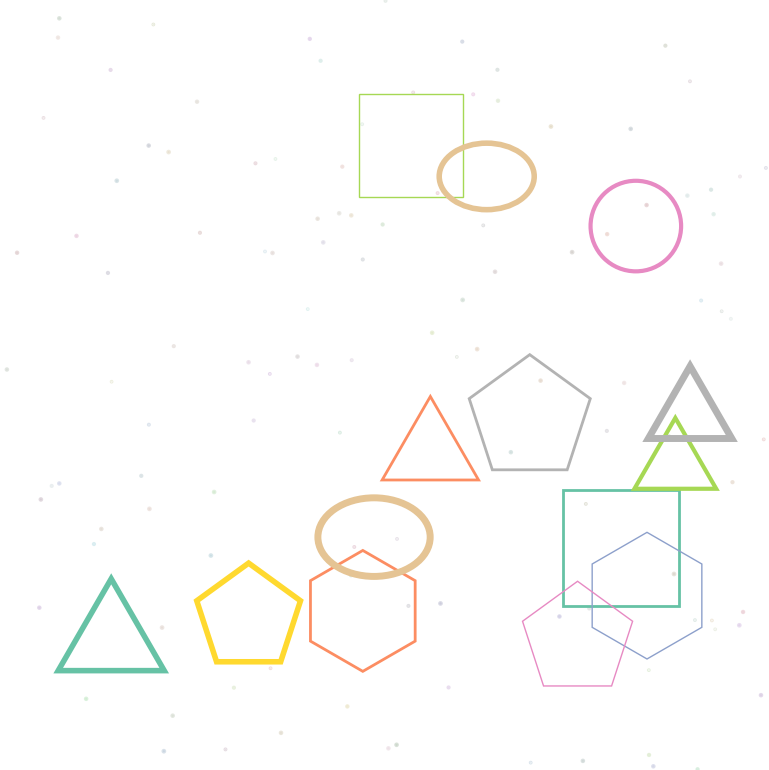[{"shape": "triangle", "thickness": 2, "radius": 0.4, "center": [0.144, 0.169]}, {"shape": "square", "thickness": 1, "radius": 0.38, "center": [0.807, 0.289]}, {"shape": "triangle", "thickness": 1, "radius": 0.36, "center": [0.559, 0.413]}, {"shape": "hexagon", "thickness": 1, "radius": 0.39, "center": [0.471, 0.207]}, {"shape": "hexagon", "thickness": 0.5, "radius": 0.41, "center": [0.84, 0.226]}, {"shape": "pentagon", "thickness": 0.5, "radius": 0.38, "center": [0.75, 0.17]}, {"shape": "circle", "thickness": 1.5, "radius": 0.29, "center": [0.826, 0.706]}, {"shape": "triangle", "thickness": 1.5, "radius": 0.31, "center": [0.877, 0.396]}, {"shape": "square", "thickness": 0.5, "radius": 0.34, "center": [0.534, 0.811]}, {"shape": "pentagon", "thickness": 2, "radius": 0.35, "center": [0.323, 0.198]}, {"shape": "oval", "thickness": 2, "radius": 0.31, "center": [0.632, 0.771]}, {"shape": "oval", "thickness": 2.5, "radius": 0.36, "center": [0.486, 0.302]}, {"shape": "pentagon", "thickness": 1, "radius": 0.41, "center": [0.688, 0.457]}, {"shape": "triangle", "thickness": 2.5, "radius": 0.31, "center": [0.896, 0.462]}]